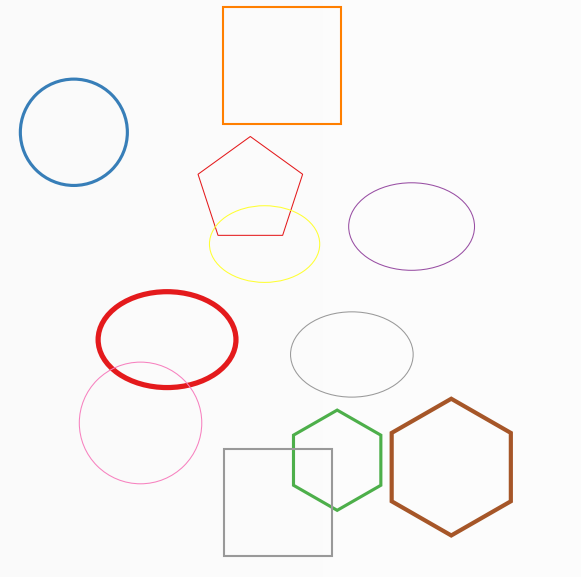[{"shape": "oval", "thickness": 2.5, "radius": 0.59, "center": [0.287, 0.411]}, {"shape": "pentagon", "thickness": 0.5, "radius": 0.47, "center": [0.431, 0.668]}, {"shape": "circle", "thickness": 1.5, "radius": 0.46, "center": [0.127, 0.77]}, {"shape": "hexagon", "thickness": 1.5, "radius": 0.43, "center": [0.58, 0.202]}, {"shape": "oval", "thickness": 0.5, "radius": 0.54, "center": [0.708, 0.607]}, {"shape": "square", "thickness": 1, "radius": 0.51, "center": [0.485, 0.886]}, {"shape": "oval", "thickness": 0.5, "radius": 0.47, "center": [0.455, 0.577]}, {"shape": "hexagon", "thickness": 2, "radius": 0.59, "center": [0.776, 0.19]}, {"shape": "circle", "thickness": 0.5, "radius": 0.53, "center": [0.242, 0.267]}, {"shape": "oval", "thickness": 0.5, "radius": 0.53, "center": [0.605, 0.385]}, {"shape": "square", "thickness": 1, "radius": 0.47, "center": [0.478, 0.129]}]